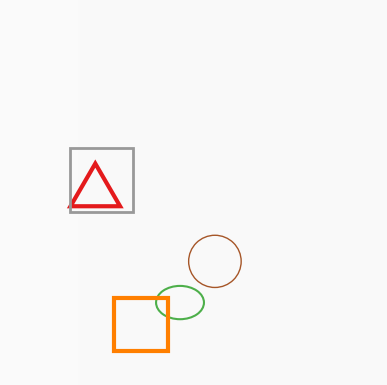[{"shape": "triangle", "thickness": 3, "radius": 0.37, "center": [0.246, 0.501]}, {"shape": "oval", "thickness": 1.5, "radius": 0.31, "center": [0.465, 0.214]}, {"shape": "square", "thickness": 3, "radius": 0.35, "center": [0.363, 0.157]}, {"shape": "circle", "thickness": 1, "radius": 0.34, "center": [0.555, 0.321]}, {"shape": "square", "thickness": 2, "radius": 0.41, "center": [0.262, 0.532]}]